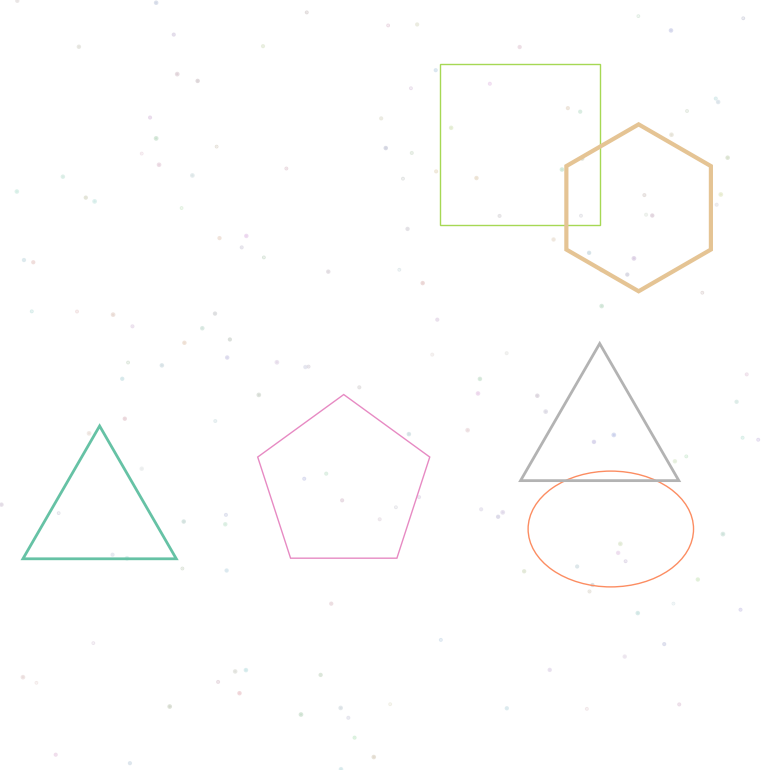[{"shape": "triangle", "thickness": 1, "radius": 0.57, "center": [0.129, 0.332]}, {"shape": "oval", "thickness": 0.5, "radius": 0.54, "center": [0.793, 0.313]}, {"shape": "pentagon", "thickness": 0.5, "radius": 0.59, "center": [0.446, 0.37]}, {"shape": "square", "thickness": 0.5, "radius": 0.52, "center": [0.675, 0.813]}, {"shape": "hexagon", "thickness": 1.5, "radius": 0.54, "center": [0.829, 0.73]}, {"shape": "triangle", "thickness": 1, "radius": 0.59, "center": [0.779, 0.435]}]